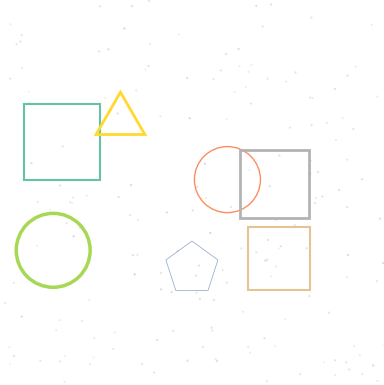[{"shape": "square", "thickness": 1.5, "radius": 0.5, "center": [0.161, 0.631]}, {"shape": "circle", "thickness": 1, "radius": 0.43, "center": [0.591, 0.533]}, {"shape": "pentagon", "thickness": 0.5, "radius": 0.36, "center": [0.499, 0.303]}, {"shape": "circle", "thickness": 2.5, "radius": 0.48, "center": [0.138, 0.35]}, {"shape": "triangle", "thickness": 2, "radius": 0.37, "center": [0.313, 0.687]}, {"shape": "square", "thickness": 1.5, "radius": 0.41, "center": [0.725, 0.328]}, {"shape": "square", "thickness": 2, "radius": 0.44, "center": [0.713, 0.523]}]